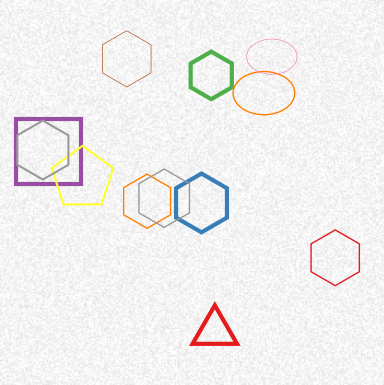[{"shape": "hexagon", "thickness": 1, "radius": 0.36, "center": [0.871, 0.33]}, {"shape": "triangle", "thickness": 3, "radius": 0.33, "center": [0.558, 0.14]}, {"shape": "hexagon", "thickness": 3, "radius": 0.38, "center": [0.523, 0.473]}, {"shape": "hexagon", "thickness": 3, "radius": 0.31, "center": [0.549, 0.804]}, {"shape": "square", "thickness": 3, "radius": 0.42, "center": [0.125, 0.606]}, {"shape": "hexagon", "thickness": 1, "radius": 0.35, "center": [0.382, 0.477]}, {"shape": "oval", "thickness": 1, "radius": 0.4, "center": [0.685, 0.758]}, {"shape": "pentagon", "thickness": 1.5, "radius": 0.42, "center": [0.214, 0.537]}, {"shape": "hexagon", "thickness": 0.5, "radius": 0.36, "center": [0.329, 0.847]}, {"shape": "oval", "thickness": 0.5, "radius": 0.33, "center": [0.706, 0.853]}, {"shape": "hexagon", "thickness": 1, "radius": 0.38, "center": [0.426, 0.485]}, {"shape": "hexagon", "thickness": 1.5, "radius": 0.38, "center": [0.111, 0.61]}]